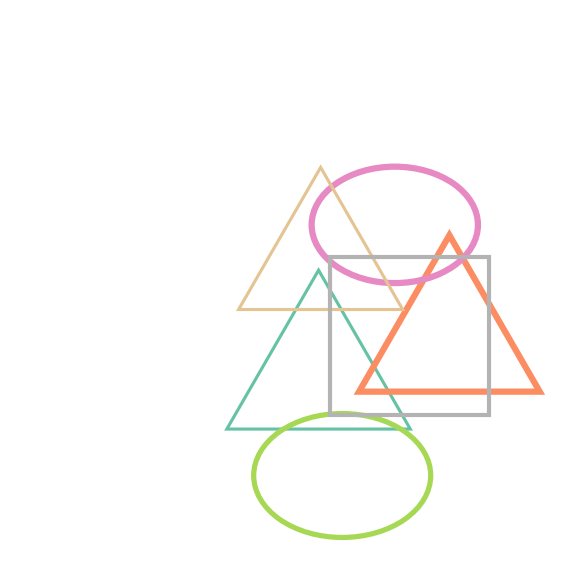[{"shape": "triangle", "thickness": 1.5, "radius": 0.92, "center": [0.552, 0.348]}, {"shape": "triangle", "thickness": 3, "radius": 0.9, "center": [0.778, 0.411]}, {"shape": "oval", "thickness": 3, "radius": 0.72, "center": [0.684, 0.61]}, {"shape": "oval", "thickness": 2.5, "radius": 0.77, "center": [0.593, 0.176]}, {"shape": "triangle", "thickness": 1.5, "radius": 0.82, "center": [0.555, 0.545]}, {"shape": "square", "thickness": 2, "radius": 0.69, "center": [0.709, 0.418]}]